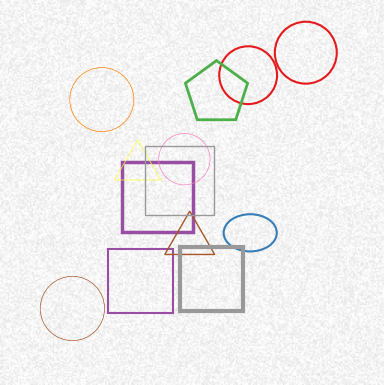[{"shape": "circle", "thickness": 1.5, "radius": 0.4, "center": [0.794, 0.863]}, {"shape": "circle", "thickness": 1.5, "radius": 0.38, "center": [0.645, 0.805]}, {"shape": "oval", "thickness": 1.5, "radius": 0.34, "center": [0.65, 0.395]}, {"shape": "pentagon", "thickness": 2, "radius": 0.42, "center": [0.562, 0.758]}, {"shape": "square", "thickness": 1.5, "radius": 0.42, "center": [0.364, 0.271]}, {"shape": "square", "thickness": 2.5, "radius": 0.46, "center": [0.409, 0.488]}, {"shape": "circle", "thickness": 0.5, "radius": 0.42, "center": [0.264, 0.741]}, {"shape": "triangle", "thickness": 0.5, "radius": 0.35, "center": [0.358, 0.567]}, {"shape": "triangle", "thickness": 1, "radius": 0.37, "center": [0.493, 0.376]}, {"shape": "circle", "thickness": 0.5, "radius": 0.42, "center": [0.188, 0.199]}, {"shape": "circle", "thickness": 0.5, "radius": 0.33, "center": [0.479, 0.587]}, {"shape": "square", "thickness": 3, "radius": 0.41, "center": [0.55, 0.275]}, {"shape": "square", "thickness": 1, "radius": 0.45, "center": [0.467, 0.531]}]